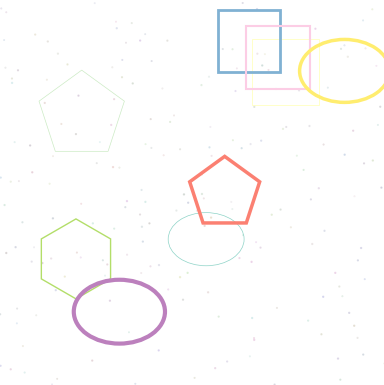[{"shape": "oval", "thickness": 0.5, "radius": 0.49, "center": [0.535, 0.379]}, {"shape": "square", "thickness": 0.5, "radius": 0.43, "center": [0.741, 0.812]}, {"shape": "pentagon", "thickness": 2.5, "radius": 0.48, "center": [0.584, 0.498]}, {"shape": "square", "thickness": 2, "radius": 0.41, "center": [0.647, 0.893]}, {"shape": "hexagon", "thickness": 1, "radius": 0.52, "center": [0.197, 0.328]}, {"shape": "square", "thickness": 1.5, "radius": 0.41, "center": [0.722, 0.851]}, {"shape": "oval", "thickness": 3, "radius": 0.59, "center": [0.31, 0.19]}, {"shape": "pentagon", "thickness": 0.5, "radius": 0.58, "center": [0.212, 0.701]}, {"shape": "oval", "thickness": 2.5, "radius": 0.58, "center": [0.895, 0.816]}]